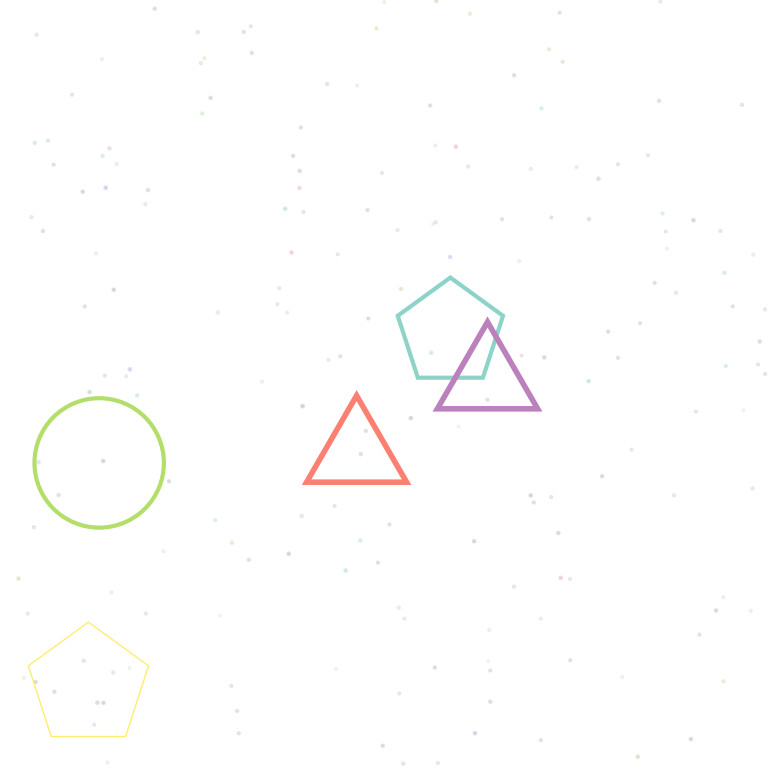[{"shape": "pentagon", "thickness": 1.5, "radius": 0.36, "center": [0.585, 0.568]}, {"shape": "triangle", "thickness": 2, "radius": 0.37, "center": [0.463, 0.411]}, {"shape": "circle", "thickness": 1.5, "radius": 0.42, "center": [0.129, 0.399]}, {"shape": "triangle", "thickness": 2, "radius": 0.38, "center": [0.633, 0.507]}, {"shape": "pentagon", "thickness": 0.5, "radius": 0.41, "center": [0.115, 0.11]}]